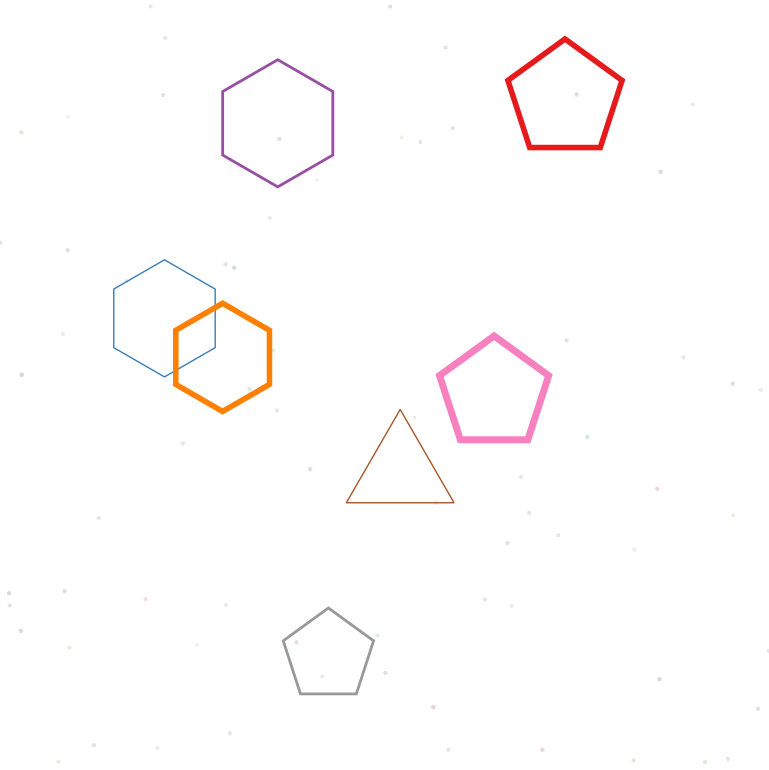[{"shape": "pentagon", "thickness": 2, "radius": 0.39, "center": [0.734, 0.871]}, {"shape": "hexagon", "thickness": 0.5, "radius": 0.38, "center": [0.214, 0.587]}, {"shape": "hexagon", "thickness": 1, "radius": 0.41, "center": [0.361, 0.84]}, {"shape": "hexagon", "thickness": 2, "radius": 0.35, "center": [0.289, 0.536]}, {"shape": "triangle", "thickness": 0.5, "radius": 0.4, "center": [0.52, 0.387]}, {"shape": "pentagon", "thickness": 2.5, "radius": 0.37, "center": [0.642, 0.489]}, {"shape": "pentagon", "thickness": 1, "radius": 0.31, "center": [0.426, 0.149]}]